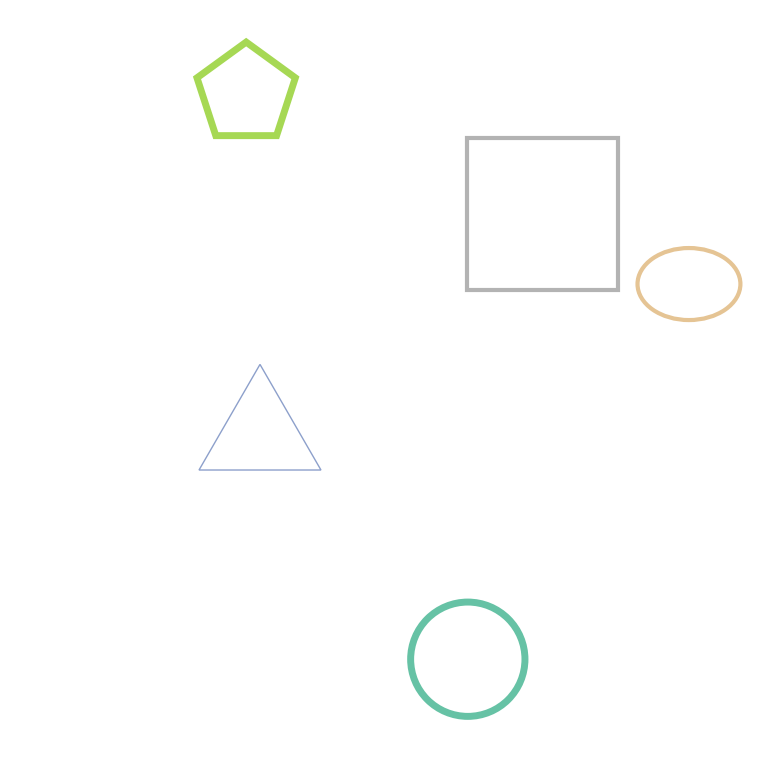[{"shape": "circle", "thickness": 2.5, "radius": 0.37, "center": [0.608, 0.144]}, {"shape": "triangle", "thickness": 0.5, "radius": 0.46, "center": [0.338, 0.435]}, {"shape": "pentagon", "thickness": 2.5, "radius": 0.34, "center": [0.32, 0.878]}, {"shape": "oval", "thickness": 1.5, "radius": 0.33, "center": [0.895, 0.631]}, {"shape": "square", "thickness": 1.5, "radius": 0.49, "center": [0.705, 0.722]}]